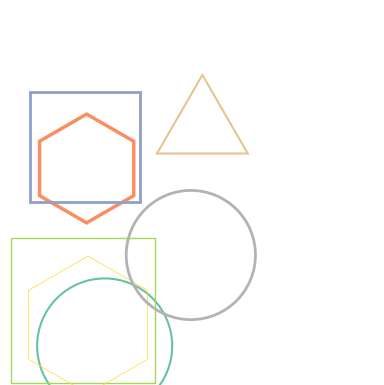[{"shape": "circle", "thickness": 1.5, "radius": 0.88, "center": [0.272, 0.101]}, {"shape": "hexagon", "thickness": 2.5, "radius": 0.71, "center": [0.225, 0.562]}, {"shape": "square", "thickness": 2, "radius": 0.71, "center": [0.221, 0.618]}, {"shape": "square", "thickness": 1, "radius": 0.94, "center": [0.216, 0.194]}, {"shape": "hexagon", "thickness": 0.5, "radius": 0.89, "center": [0.229, 0.156]}, {"shape": "triangle", "thickness": 1.5, "radius": 0.68, "center": [0.526, 0.669]}, {"shape": "circle", "thickness": 2, "radius": 0.84, "center": [0.496, 0.338]}]